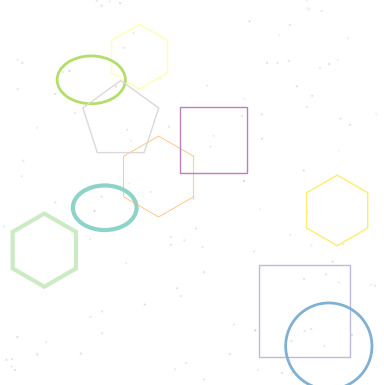[{"shape": "oval", "thickness": 3, "radius": 0.41, "center": [0.272, 0.46]}, {"shape": "hexagon", "thickness": 1, "radius": 0.42, "center": [0.362, 0.853]}, {"shape": "square", "thickness": 1, "radius": 0.59, "center": [0.791, 0.192]}, {"shape": "circle", "thickness": 2, "radius": 0.56, "center": [0.854, 0.101]}, {"shape": "hexagon", "thickness": 0.5, "radius": 0.53, "center": [0.412, 0.541]}, {"shape": "oval", "thickness": 2, "radius": 0.44, "center": [0.237, 0.793]}, {"shape": "pentagon", "thickness": 1, "radius": 0.52, "center": [0.314, 0.687]}, {"shape": "square", "thickness": 1, "radius": 0.43, "center": [0.555, 0.636]}, {"shape": "hexagon", "thickness": 3, "radius": 0.48, "center": [0.115, 0.35]}, {"shape": "hexagon", "thickness": 1, "radius": 0.46, "center": [0.876, 0.453]}]